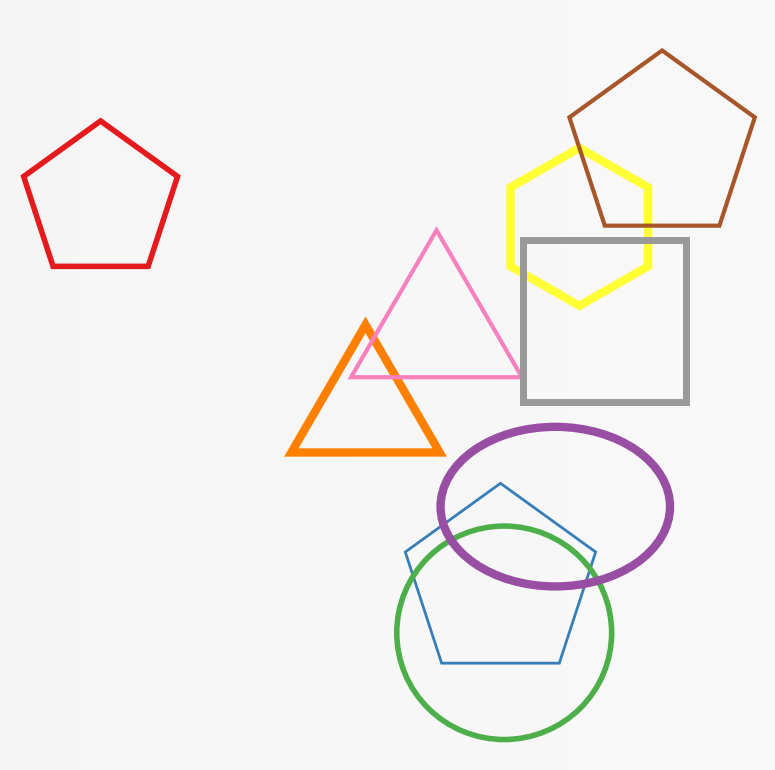[{"shape": "pentagon", "thickness": 2, "radius": 0.52, "center": [0.13, 0.739]}, {"shape": "pentagon", "thickness": 1, "radius": 0.65, "center": [0.646, 0.243]}, {"shape": "circle", "thickness": 2, "radius": 0.69, "center": [0.651, 0.178]}, {"shape": "oval", "thickness": 3, "radius": 0.74, "center": [0.716, 0.342]}, {"shape": "triangle", "thickness": 3, "radius": 0.55, "center": [0.472, 0.468]}, {"shape": "hexagon", "thickness": 3, "radius": 0.51, "center": [0.747, 0.705]}, {"shape": "pentagon", "thickness": 1.5, "radius": 0.63, "center": [0.854, 0.809]}, {"shape": "triangle", "thickness": 1.5, "radius": 0.64, "center": [0.563, 0.574]}, {"shape": "square", "thickness": 2.5, "radius": 0.53, "center": [0.78, 0.583]}]